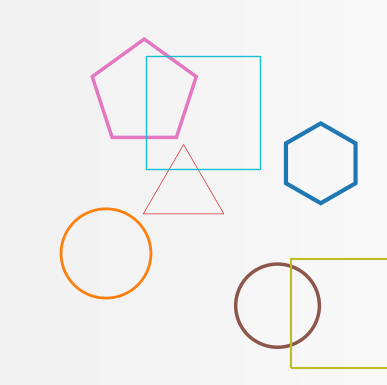[{"shape": "hexagon", "thickness": 3, "radius": 0.52, "center": [0.828, 0.576]}, {"shape": "circle", "thickness": 2, "radius": 0.58, "center": [0.273, 0.342]}, {"shape": "triangle", "thickness": 0.5, "radius": 0.6, "center": [0.474, 0.505]}, {"shape": "circle", "thickness": 2.5, "radius": 0.54, "center": [0.716, 0.206]}, {"shape": "pentagon", "thickness": 2.5, "radius": 0.71, "center": [0.372, 0.757]}, {"shape": "square", "thickness": 1.5, "radius": 0.71, "center": [0.893, 0.186]}, {"shape": "square", "thickness": 1, "radius": 0.74, "center": [0.523, 0.708]}]